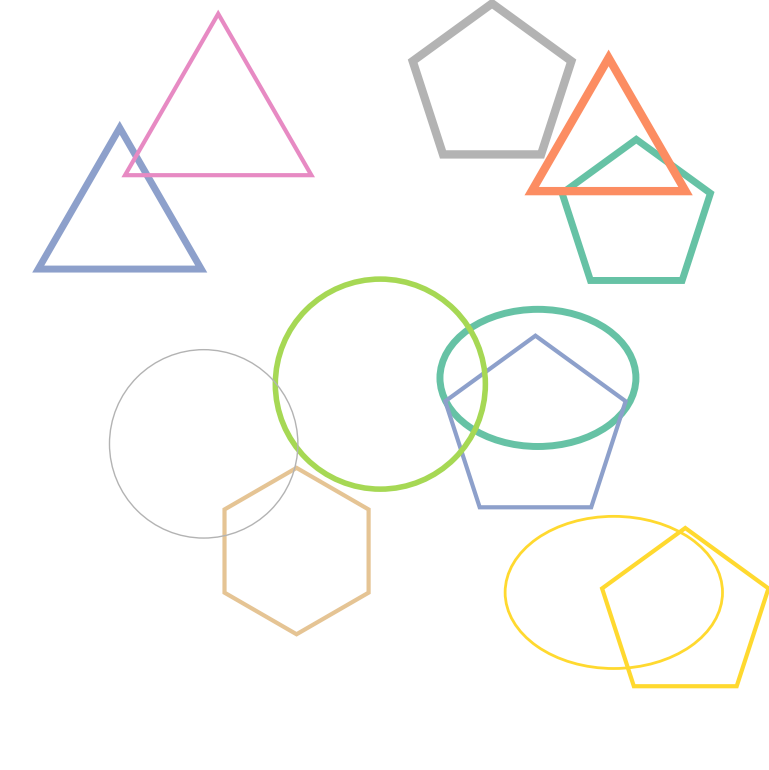[{"shape": "pentagon", "thickness": 2.5, "radius": 0.51, "center": [0.826, 0.718]}, {"shape": "oval", "thickness": 2.5, "radius": 0.64, "center": [0.699, 0.509]}, {"shape": "triangle", "thickness": 3, "radius": 0.58, "center": [0.79, 0.809]}, {"shape": "triangle", "thickness": 2.5, "radius": 0.61, "center": [0.156, 0.712]}, {"shape": "pentagon", "thickness": 1.5, "radius": 0.62, "center": [0.695, 0.441]}, {"shape": "triangle", "thickness": 1.5, "radius": 0.7, "center": [0.283, 0.842]}, {"shape": "circle", "thickness": 2, "radius": 0.68, "center": [0.494, 0.501]}, {"shape": "oval", "thickness": 1, "radius": 0.71, "center": [0.797, 0.231]}, {"shape": "pentagon", "thickness": 1.5, "radius": 0.57, "center": [0.89, 0.201]}, {"shape": "hexagon", "thickness": 1.5, "radius": 0.54, "center": [0.385, 0.284]}, {"shape": "circle", "thickness": 0.5, "radius": 0.61, "center": [0.265, 0.424]}, {"shape": "pentagon", "thickness": 3, "radius": 0.54, "center": [0.639, 0.887]}]